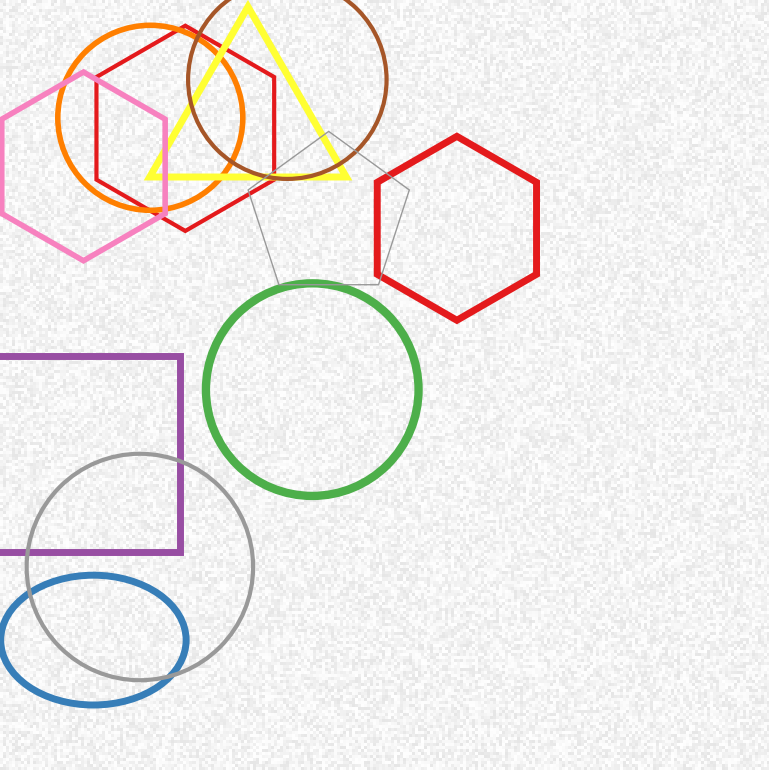[{"shape": "hexagon", "thickness": 2.5, "radius": 0.6, "center": [0.593, 0.703]}, {"shape": "hexagon", "thickness": 1.5, "radius": 0.67, "center": [0.241, 0.833]}, {"shape": "oval", "thickness": 2.5, "radius": 0.6, "center": [0.121, 0.169]}, {"shape": "circle", "thickness": 3, "radius": 0.69, "center": [0.406, 0.494]}, {"shape": "square", "thickness": 2.5, "radius": 0.64, "center": [0.106, 0.411]}, {"shape": "circle", "thickness": 2, "radius": 0.6, "center": [0.195, 0.847]}, {"shape": "triangle", "thickness": 2.5, "radius": 0.74, "center": [0.322, 0.844]}, {"shape": "circle", "thickness": 1.5, "radius": 0.64, "center": [0.373, 0.897]}, {"shape": "hexagon", "thickness": 2, "radius": 0.61, "center": [0.108, 0.784]}, {"shape": "circle", "thickness": 1.5, "radius": 0.74, "center": [0.182, 0.264]}, {"shape": "pentagon", "thickness": 0.5, "radius": 0.55, "center": [0.427, 0.719]}]